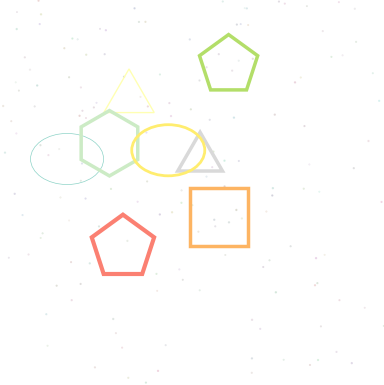[{"shape": "oval", "thickness": 0.5, "radius": 0.47, "center": [0.174, 0.587]}, {"shape": "triangle", "thickness": 1, "radius": 0.38, "center": [0.335, 0.745]}, {"shape": "pentagon", "thickness": 3, "radius": 0.43, "center": [0.319, 0.357]}, {"shape": "square", "thickness": 2.5, "radius": 0.37, "center": [0.568, 0.436]}, {"shape": "pentagon", "thickness": 2.5, "radius": 0.4, "center": [0.594, 0.831]}, {"shape": "triangle", "thickness": 2.5, "radius": 0.34, "center": [0.52, 0.589]}, {"shape": "hexagon", "thickness": 2.5, "radius": 0.42, "center": [0.284, 0.628]}, {"shape": "oval", "thickness": 2, "radius": 0.47, "center": [0.437, 0.61]}]